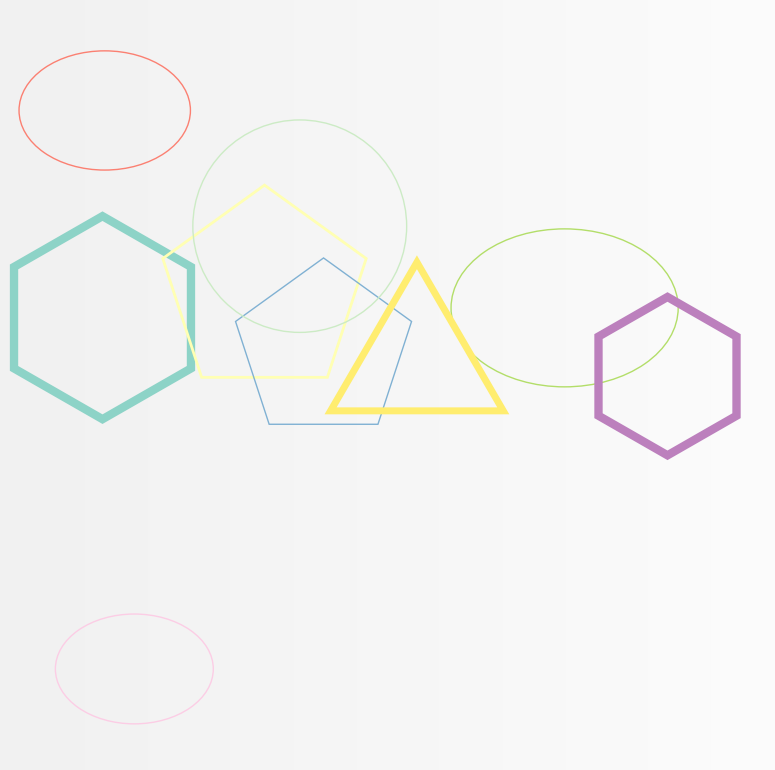[{"shape": "hexagon", "thickness": 3, "radius": 0.66, "center": [0.132, 0.587]}, {"shape": "pentagon", "thickness": 1, "radius": 0.69, "center": [0.341, 0.622]}, {"shape": "oval", "thickness": 0.5, "radius": 0.55, "center": [0.135, 0.857]}, {"shape": "pentagon", "thickness": 0.5, "radius": 0.6, "center": [0.417, 0.546]}, {"shape": "oval", "thickness": 0.5, "radius": 0.73, "center": [0.729, 0.6]}, {"shape": "oval", "thickness": 0.5, "radius": 0.51, "center": [0.173, 0.131]}, {"shape": "hexagon", "thickness": 3, "radius": 0.51, "center": [0.861, 0.512]}, {"shape": "circle", "thickness": 0.5, "radius": 0.69, "center": [0.387, 0.706]}, {"shape": "triangle", "thickness": 2.5, "radius": 0.64, "center": [0.538, 0.531]}]